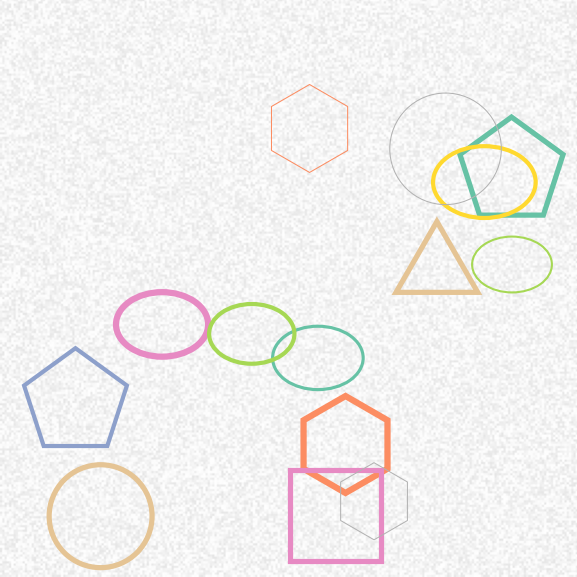[{"shape": "oval", "thickness": 1.5, "radius": 0.39, "center": [0.55, 0.379]}, {"shape": "pentagon", "thickness": 2.5, "radius": 0.47, "center": [0.886, 0.703]}, {"shape": "hexagon", "thickness": 0.5, "radius": 0.38, "center": [0.536, 0.777]}, {"shape": "hexagon", "thickness": 3, "radius": 0.42, "center": [0.598, 0.229]}, {"shape": "pentagon", "thickness": 2, "radius": 0.47, "center": [0.131, 0.303]}, {"shape": "square", "thickness": 2.5, "radius": 0.39, "center": [0.581, 0.106]}, {"shape": "oval", "thickness": 3, "radius": 0.4, "center": [0.281, 0.437]}, {"shape": "oval", "thickness": 2, "radius": 0.37, "center": [0.436, 0.421]}, {"shape": "oval", "thickness": 1, "radius": 0.35, "center": [0.887, 0.541]}, {"shape": "oval", "thickness": 2, "radius": 0.44, "center": [0.839, 0.684]}, {"shape": "triangle", "thickness": 2.5, "radius": 0.41, "center": [0.757, 0.534]}, {"shape": "circle", "thickness": 2.5, "radius": 0.45, "center": [0.174, 0.105]}, {"shape": "circle", "thickness": 0.5, "radius": 0.48, "center": [0.772, 0.741]}, {"shape": "hexagon", "thickness": 0.5, "radius": 0.33, "center": [0.648, 0.131]}]